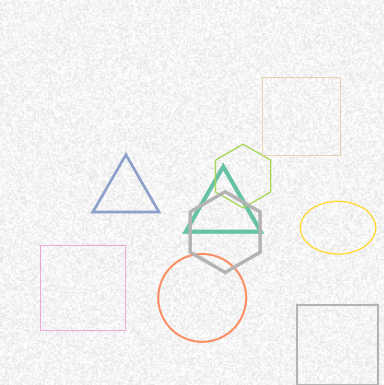[{"shape": "triangle", "thickness": 3, "radius": 0.56, "center": [0.58, 0.455]}, {"shape": "circle", "thickness": 1.5, "radius": 0.57, "center": [0.525, 0.226]}, {"shape": "triangle", "thickness": 2, "radius": 0.5, "center": [0.327, 0.499]}, {"shape": "square", "thickness": 0.5, "radius": 0.55, "center": [0.215, 0.253]}, {"shape": "hexagon", "thickness": 1, "radius": 0.41, "center": [0.631, 0.543]}, {"shape": "oval", "thickness": 1, "radius": 0.49, "center": [0.878, 0.409]}, {"shape": "square", "thickness": 0.5, "radius": 0.51, "center": [0.782, 0.699]}, {"shape": "hexagon", "thickness": 2.5, "radius": 0.52, "center": [0.585, 0.397]}, {"shape": "square", "thickness": 1.5, "radius": 0.52, "center": [0.877, 0.104]}]